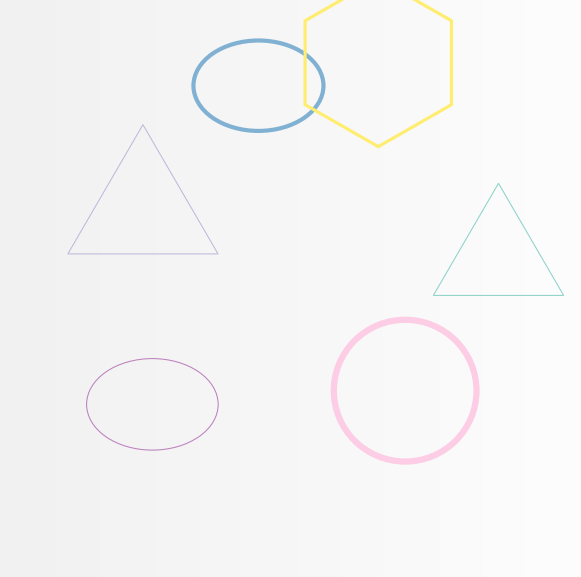[{"shape": "triangle", "thickness": 0.5, "radius": 0.65, "center": [0.858, 0.552]}, {"shape": "triangle", "thickness": 0.5, "radius": 0.75, "center": [0.246, 0.634]}, {"shape": "oval", "thickness": 2, "radius": 0.56, "center": [0.445, 0.851]}, {"shape": "circle", "thickness": 3, "radius": 0.61, "center": [0.697, 0.323]}, {"shape": "oval", "thickness": 0.5, "radius": 0.57, "center": [0.262, 0.299]}, {"shape": "hexagon", "thickness": 1.5, "radius": 0.73, "center": [0.651, 0.891]}]